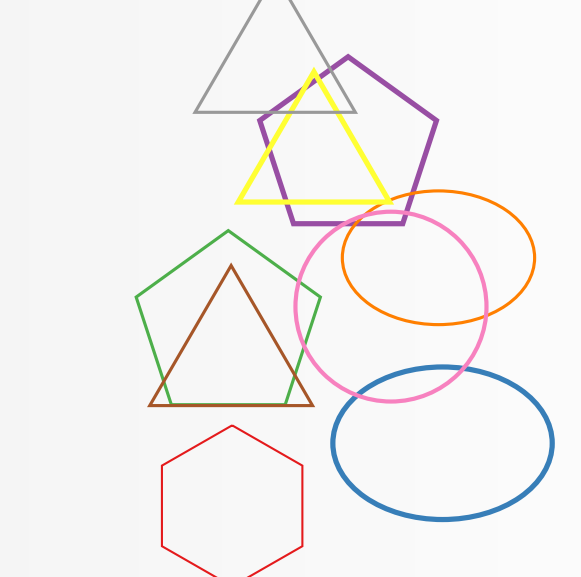[{"shape": "hexagon", "thickness": 1, "radius": 0.7, "center": [0.399, 0.123]}, {"shape": "oval", "thickness": 2.5, "radius": 0.94, "center": [0.761, 0.232]}, {"shape": "pentagon", "thickness": 1.5, "radius": 0.83, "center": [0.393, 0.433]}, {"shape": "pentagon", "thickness": 2.5, "radius": 0.8, "center": [0.599, 0.741]}, {"shape": "oval", "thickness": 1.5, "radius": 0.83, "center": [0.754, 0.553]}, {"shape": "triangle", "thickness": 2.5, "radius": 0.75, "center": [0.54, 0.724]}, {"shape": "triangle", "thickness": 1.5, "radius": 0.81, "center": [0.398, 0.378]}, {"shape": "circle", "thickness": 2, "radius": 0.82, "center": [0.673, 0.468]}, {"shape": "triangle", "thickness": 1.5, "radius": 0.8, "center": [0.473, 0.884]}]